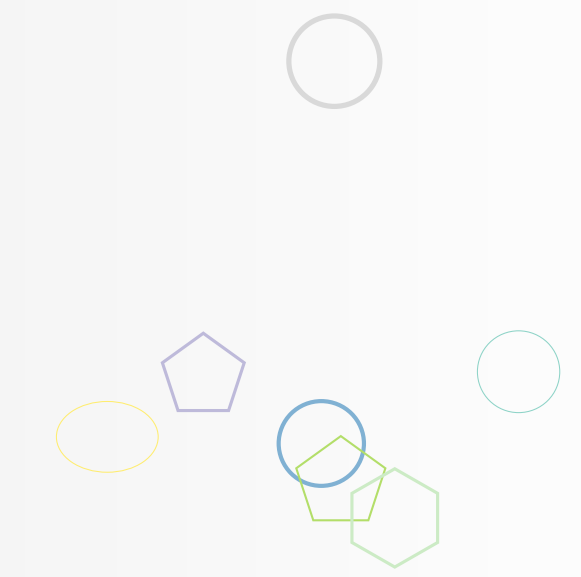[{"shape": "circle", "thickness": 0.5, "radius": 0.35, "center": [0.892, 0.355]}, {"shape": "pentagon", "thickness": 1.5, "radius": 0.37, "center": [0.35, 0.348]}, {"shape": "circle", "thickness": 2, "radius": 0.37, "center": [0.553, 0.231]}, {"shape": "pentagon", "thickness": 1, "radius": 0.4, "center": [0.586, 0.163]}, {"shape": "circle", "thickness": 2.5, "radius": 0.39, "center": [0.575, 0.893]}, {"shape": "hexagon", "thickness": 1.5, "radius": 0.43, "center": [0.679, 0.102]}, {"shape": "oval", "thickness": 0.5, "radius": 0.44, "center": [0.185, 0.243]}]